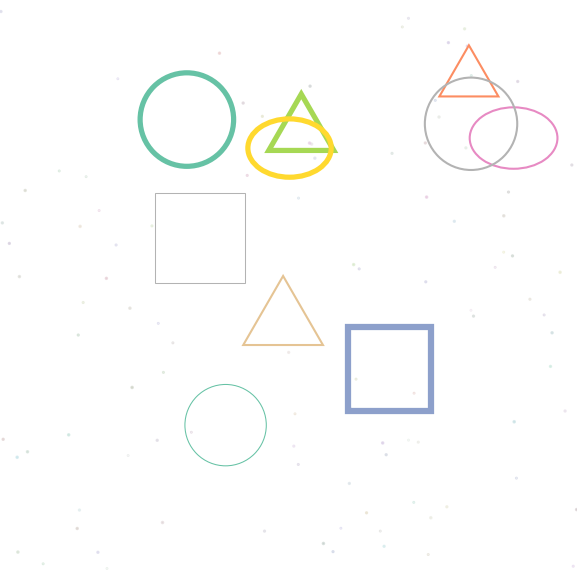[{"shape": "circle", "thickness": 2.5, "radius": 0.4, "center": [0.324, 0.792]}, {"shape": "circle", "thickness": 0.5, "radius": 0.35, "center": [0.391, 0.263]}, {"shape": "triangle", "thickness": 1, "radius": 0.3, "center": [0.812, 0.862]}, {"shape": "square", "thickness": 3, "radius": 0.36, "center": [0.675, 0.36]}, {"shape": "oval", "thickness": 1, "radius": 0.38, "center": [0.889, 0.76]}, {"shape": "triangle", "thickness": 2.5, "radius": 0.33, "center": [0.522, 0.771]}, {"shape": "oval", "thickness": 2.5, "radius": 0.36, "center": [0.501, 0.743]}, {"shape": "triangle", "thickness": 1, "radius": 0.4, "center": [0.49, 0.442]}, {"shape": "square", "thickness": 0.5, "radius": 0.39, "center": [0.347, 0.587]}, {"shape": "circle", "thickness": 1, "radius": 0.4, "center": [0.816, 0.785]}]